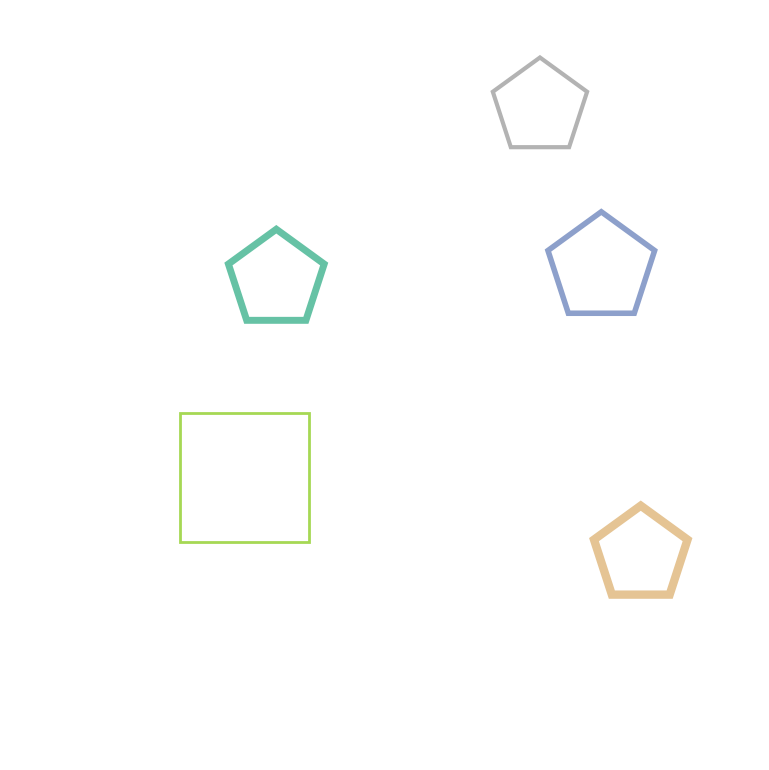[{"shape": "pentagon", "thickness": 2.5, "radius": 0.33, "center": [0.359, 0.637]}, {"shape": "pentagon", "thickness": 2, "radius": 0.36, "center": [0.781, 0.652]}, {"shape": "square", "thickness": 1, "radius": 0.42, "center": [0.318, 0.38]}, {"shape": "pentagon", "thickness": 3, "radius": 0.32, "center": [0.832, 0.279]}, {"shape": "pentagon", "thickness": 1.5, "radius": 0.32, "center": [0.701, 0.861]}]